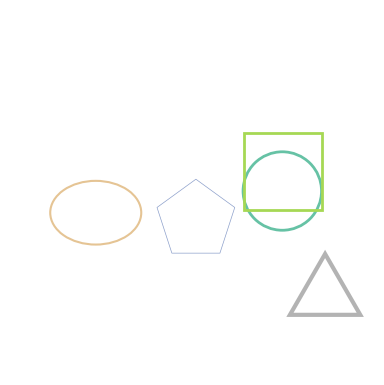[{"shape": "circle", "thickness": 2, "radius": 0.51, "center": [0.733, 0.504]}, {"shape": "pentagon", "thickness": 0.5, "radius": 0.53, "center": [0.509, 0.428]}, {"shape": "square", "thickness": 2, "radius": 0.5, "center": [0.735, 0.555]}, {"shape": "oval", "thickness": 1.5, "radius": 0.59, "center": [0.249, 0.448]}, {"shape": "triangle", "thickness": 3, "radius": 0.53, "center": [0.844, 0.235]}]